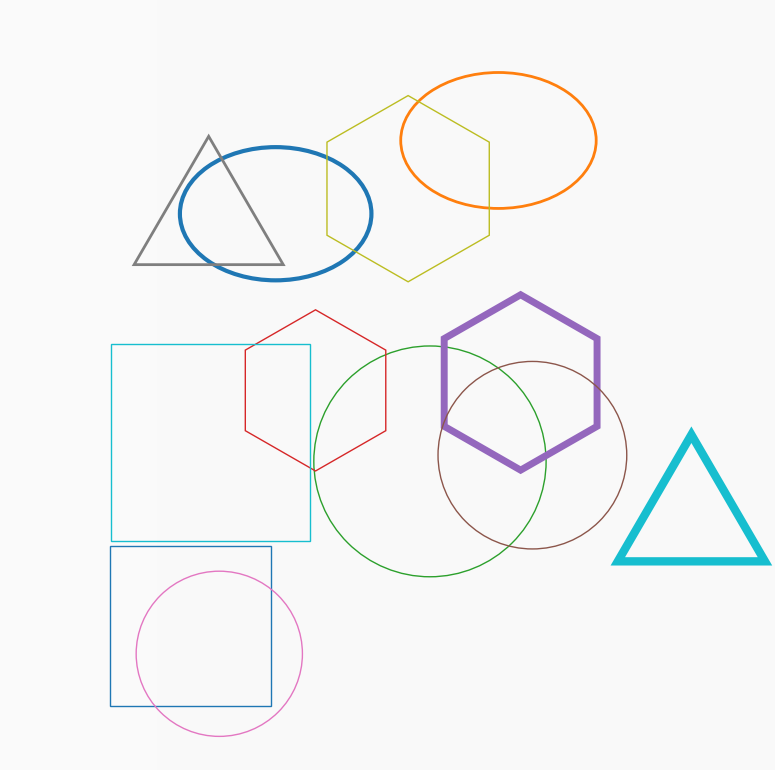[{"shape": "square", "thickness": 0.5, "radius": 0.52, "center": [0.246, 0.187]}, {"shape": "oval", "thickness": 1.5, "radius": 0.62, "center": [0.356, 0.722]}, {"shape": "oval", "thickness": 1, "radius": 0.63, "center": [0.643, 0.818]}, {"shape": "circle", "thickness": 0.5, "radius": 0.75, "center": [0.555, 0.401]}, {"shape": "hexagon", "thickness": 0.5, "radius": 0.52, "center": [0.407, 0.493]}, {"shape": "hexagon", "thickness": 2.5, "radius": 0.57, "center": [0.672, 0.503]}, {"shape": "circle", "thickness": 0.5, "radius": 0.61, "center": [0.687, 0.409]}, {"shape": "circle", "thickness": 0.5, "radius": 0.54, "center": [0.283, 0.151]}, {"shape": "triangle", "thickness": 1, "radius": 0.56, "center": [0.269, 0.712]}, {"shape": "hexagon", "thickness": 0.5, "radius": 0.6, "center": [0.527, 0.755]}, {"shape": "square", "thickness": 0.5, "radius": 0.64, "center": [0.271, 0.425]}, {"shape": "triangle", "thickness": 3, "radius": 0.55, "center": [0.892, 0.326]}]